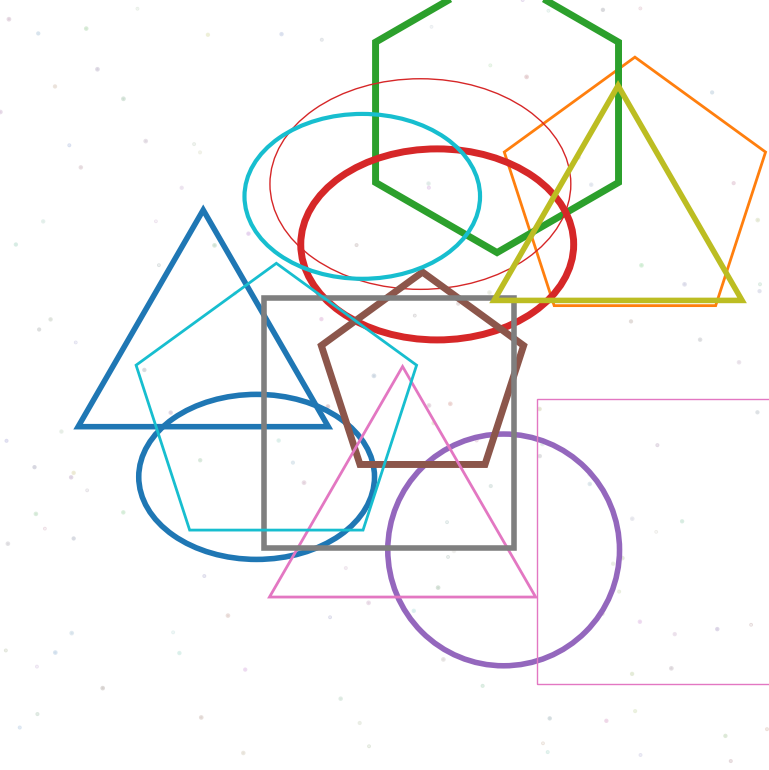[{"shape": "oval", "thickness": 2, "radius": 0.77, "center": [0.333, 0.381]}, {"shape": "triangle", "thickness": 2, "radius": 0.94, "center": [0.264, 0.54]}, {"shape": "pentagon", "thickness": 1, "radius": 0.89, "center": [0.825, 0.747]}, {"shape": "hexagon", "thickness": 2.5, "radius": 0.91, "center": [0.646, 0.854]}, {"shape": "oval", "thickness": 0.5, "radius": 0.98, "center": [0.546, 0.761]}, {"shape": "oval", "thickness": 2.5, "radius": 0.89, "center": [0.568, 0.683]}, {"shape": "circle", "thickness": 2, "radius": 0.75, "center": [0.654, 0.286]}, {"shape": "pentagon", "thickness": 2.5, "radius": 0.69, "center": [0.549, 0.509]}, {"shape": "square", "thickness": 0.5, "radius": 0.93, "center": [0.883, 0.297]}, {"shape": "triangle", "thickness": 1, "radius": 1.0, "center": [0.523, 0.324]}, {"shape": "square", "thickness": 2, "radius": 0.81, "center": [0.505, 0.45]}, {"shape": "triangle", "thickness": 2, "radius": 0.93, "center": [0.803, 0.703]}, {"shape": "pentagon", "thickness": 1, "radius": 0.96, "center": [0.359, 0.467]}, {"shape": "oval", "thickness": 1.5, "radius": 0.76, "center": [0.47, 0.745]}]